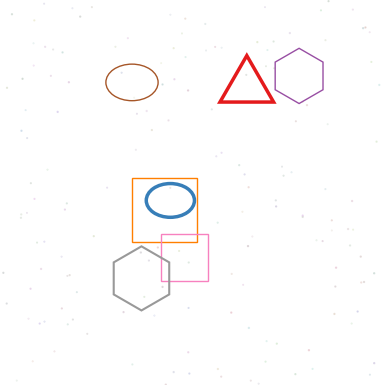[{"shape": "triangle", "thickness": 2.5, "radius": 0.4, "center": [0.641, 0.775]}, {"shape": "oval", "thickness": 2.5, "radius": 0.31, "center": [0.443, 0.479]}, {"shape": "hexagon", "thickness": 1, "radius": 0.36, "center": [0.777, 0.803]}, {"shape": "square", "thickness": 1, "radius": 0.42, "center": [0.427, 0.455]}, {"shape": "oval", "thickness": 1, "radius": 0.34, "center": [0.343, 0.786]}, {"shape": "square", "thickness": 1, "radius": 0.31, "center": [0.479, 0.331]}, {"shape": "hexagon", "thickness": 1.5, "radius": 0.42, "center": [0.367, 0.277]}]